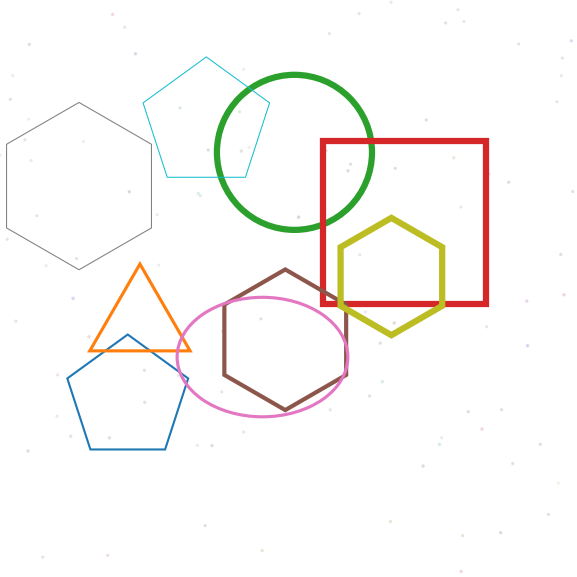[{"shape": "pentagon", "thickness": 1, "radius": 0.55, "center": [0.221, 0.31]}, {"shape": "triangle", "thickness": 1.5, "radius": 0.5, "center": [0.242, 0.442]}, {"shape": "circle", "thickness": 3, "radius": 0.67, "center": [0.51, 0.735]}, {"shape": "square", "thickness": 3, "radius": 0.71, "center": [0.701, 0.614]}, {"shape": "hexagon", "thickness": 2, "radius": 0.61, "center": [0.494, 0.411]}, {"shape": "oval", "thickness": 1.5, "radius": 0.74, "center": [0.454, 0.381]}, {"shape": "hexagon", "thickness": 0.5, "radius": 0.72, "center": [0.137, 0.677]}, {"shape": "hexagon", "thickness": 3, "radius": 0.51, "center": [0.678, 0.52]}, {"shape": "pentagon", "thickness": 0.5, "radius": 0.58, "center": [0.357, 0.785]}]